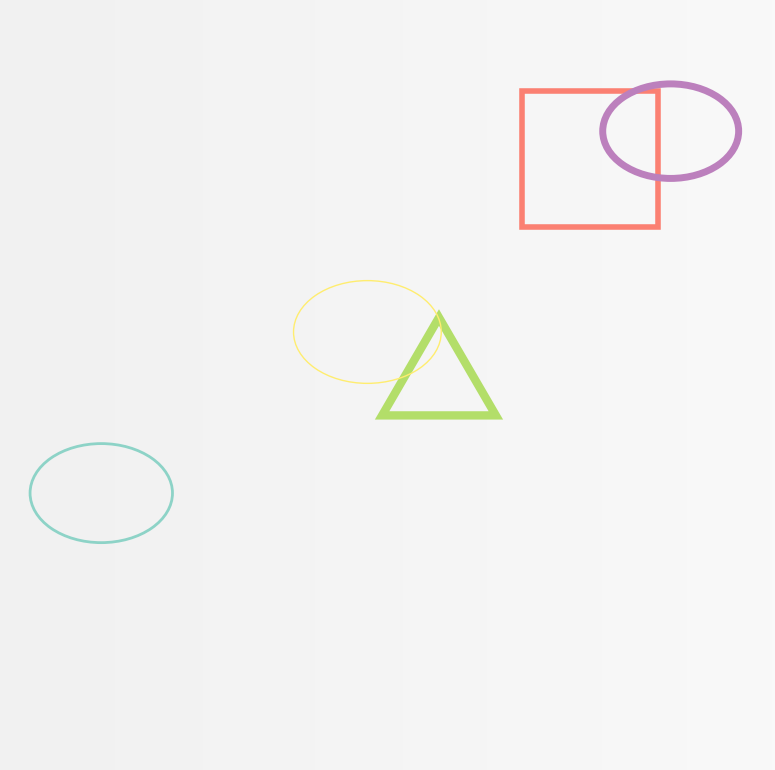[{"shape": "oval", "thickness": 1, "radius": 0.46, "center": [0.131, 0.36]}, {"shape": "square", "thickness": 2, "radius": 0.44, "center": [0.761, 0.794]}, {"shape": "triangle", "thickness": 3, "radius": 0.42, "center": [0.566, 0.503]}, {"shape": "oval", "thickness": 2.5, "radius": 0.44, "center": [0.865, 0.83]}, {"shape": "oval", "thickness": 0.5, "radius": 0.48, "center": [0.474, 0.569]}]